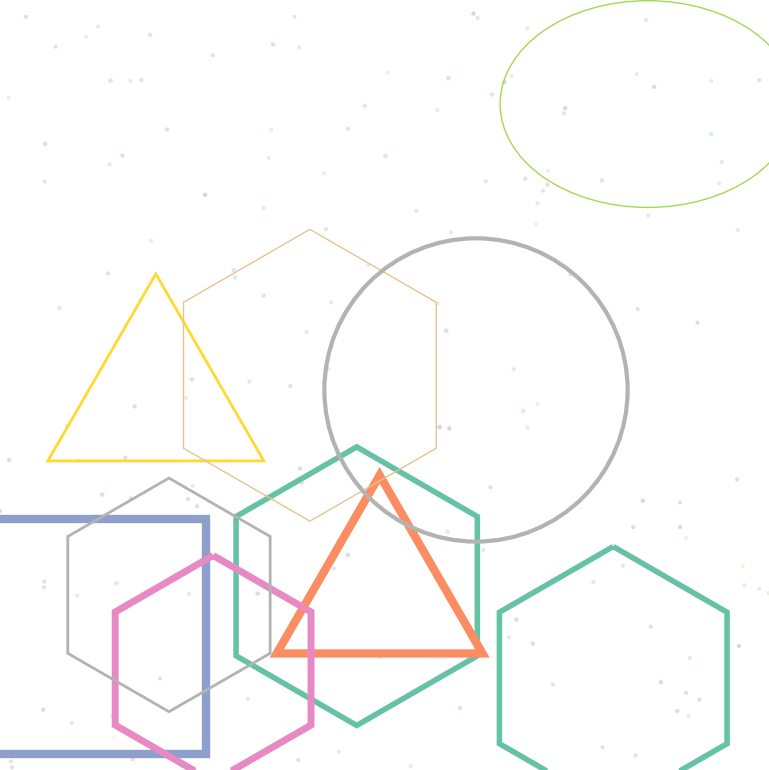[{"shape": "hexagon", "thickness": 2, "radius": 0.85, "center": [0.796, 0.12]}, {"shape": "hexagon", "thickness": 2, "radius": 0.9, "center": [0.463, 0.239]}, {"shape": "triangle", "thickness": 3, "radius": 0.77, "center": [0.493, 0.228]}, {"shape": "square", "thickness": 3, "radius": 0.76, "center": [0.115, 0.173]}, {"shape": "hexagon", "thickness": 2.5, "radius": 0.73, "center": [0.277, 0.132]}, {"shape": "oval", "thickness": 0.5, "radius": 0.96, "center": [0.841, 0.865]}, {"shape": "triangle", "thickness": 1, "radius": 0.81, "center": [0.202, 0.482]}, {"shape": "hexagon", "thickness": 0.5, "radius": 0.95, "center": [0.402, 0.513]}, {"shape": "hexagon", "thickness": 1, "radius": 0.76, "center": [0.219, 0.227]}, {"shape": "circle", "thickness": 1.5, "radius": 0.98, "center": [0.618, 0.494]}]